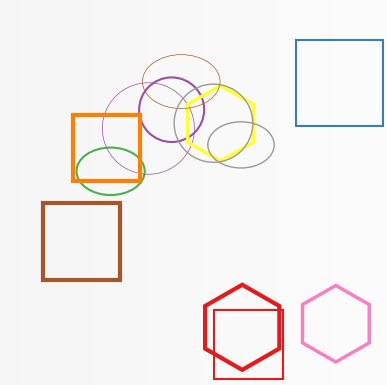[{"shape": "square", "thickness": 1.5, "radius": 0.45, "center": [0.642, 0.105]}, {"shape": "hexagon", "thickness": 3, "radius": 0.55, "center": [0.625, 0.15]}, {"shape": "square", "thickness": 1.5, "radius": 0.56, "center": [0.877, 0.784]}, {"shape": "oval", "thickness": 1.5, "radius": 0.44, "center": [0.285, 0.555]}, {"shape": "circle", "thickness": 1.5, "radius": 0.42, "center": [0.443, 0.715]}, {"shape": "circle", "thickness": 0.5, "radius": 0.59, "center": [0.383, 0.666]}, {"shape": "square", "thickness": 3, "radius": 0.43, "center": [0.274, 0.615]}, {"shape": "hexagon", "thickness": 2.5, "radius": 0.49, "center": [0.569, 0.68]}, {"shape": "square", "thickness": 3, "radius": 0.5, "center": [0.211, 0.372]}, {"shape": "oval", "thickness": 0.5, "radius": 0.5, "center": [0.468, 0.788]}, {"shape": "hexagon", "thickness": 2.5, "radius": 0.5, "center": [0.867, 0.159]}, {"shape": "oval", "thickness": 1, "radius": 0.43, "center": [0.622, 0.624]}, {"shape": "circle", "thickness": 1, "radius": 0.51, "center": [0.551, 0.68]}]